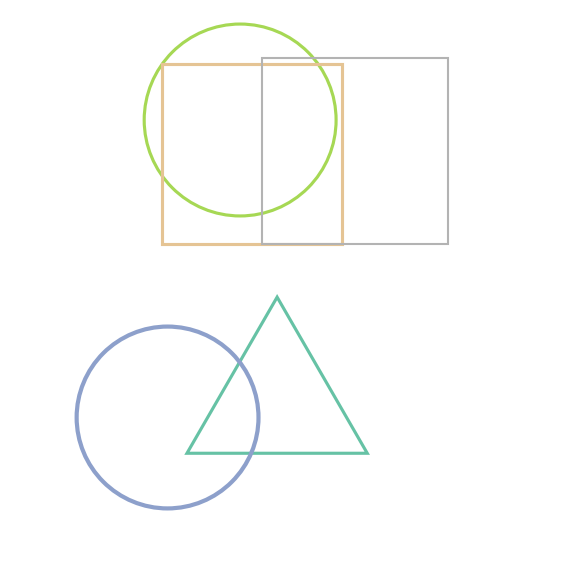[{"shape": "triangle", "thickness": 1.5, "radius": 0.9, "center": [0.48, 0.304]}, {"shape": "circle", "thickness": 2, "radius": 0.79, "center": [0.29, 0.276]}, {"shape": "circle", "thickness": 1.5, "radius": 0.83, "center": [0.416, 0.791]}, {"shape": "square", "thickness": 1.5, "radius": 0.78, "center": [0.437, 0.733]}, {"shape": "square", "thickness": 1, "radius": 0.81, "center": [0.615, 0.737]}]